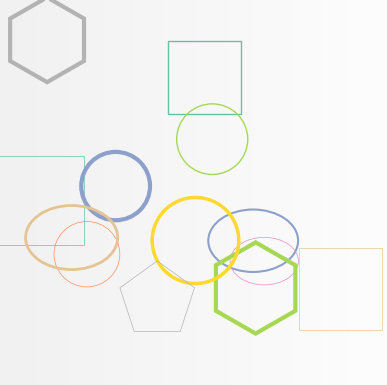[{"shape": "square", "thickness": 1, "radius": 0.47, "center": [0.527, 0.798]}, {"shape": "square", "thickness": 0.5, "radius": 0.58, "center": [0.102, 0.478]}, {"shape": "circle", "thickness": 0.5, "radius": 0.42, "center": [0.224, 0.34]}, {"shape": "oval", "thickness": 1.5, "radius": 0.58, "center": [0.653, 0.375]}, {"shape": "circle", "thickness": 3, "radius": 0.44, "center": [0.298, 0.517]}, {"shape": "oval", "thickness": 0.5, "radius": 0.44, "center": [0.682, 0.322]}, {"shape": "hexagon", "thickness": 3, "radius": 0.59, "center": [0.66, 0.252]}, {"shape": "circle", "thickness": 1, "radius": 0.46, "center": [0.548, 0.639]}, {"shape": "circle", "thickness": 2.5, "radius": 0.56, "center": [0.504, 0.375]}, {"shape": "oval", "thickness": 2, "radius": 0.59, "center": [0.185, 0.383]}, {"shape": "square", "thickness": 0.5, "radius": 0.54, "center": [0.88, 0.249]}, {"shape": "hexagon", "thickness": 3, "radius": 0.55, "center": [0.122, 0.897]}, {"shape": "pentagon", "thickness": 0.5, "radius": 0.51, "center": [0.406, 0.221]}]